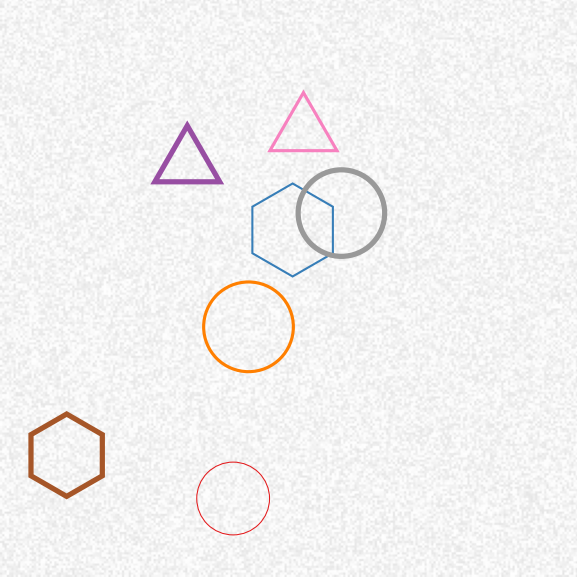[{"shape": "circle", "thickness": 0.5, "radius": 0.32, "center": [0.404, 0.136]}, {"shape": "hexagon", "thickness": 1, "radius": 0.4, "center": [0.507, 0.601]}, {"shape": "triangle", "thickness": 2.5, "radius": 0.32, "center": [0.324, 0.717]}, {"shape": "circle", "thickness": 1.5, "radius": 0.39, "center": [0.43, 0.433]}, {"shape": "hexagon", "thickness": 2.5, "radius": 0.36, "center": [0.115, 0.211]}, {"shape": "triangle", "thickness": 1.5, "radius": 0.34, "center": [0.525, 0.772]}, {"shape": "circle", "thickness": 2.5, "radius": 0.37, "center": [0.591, 0.63]}]